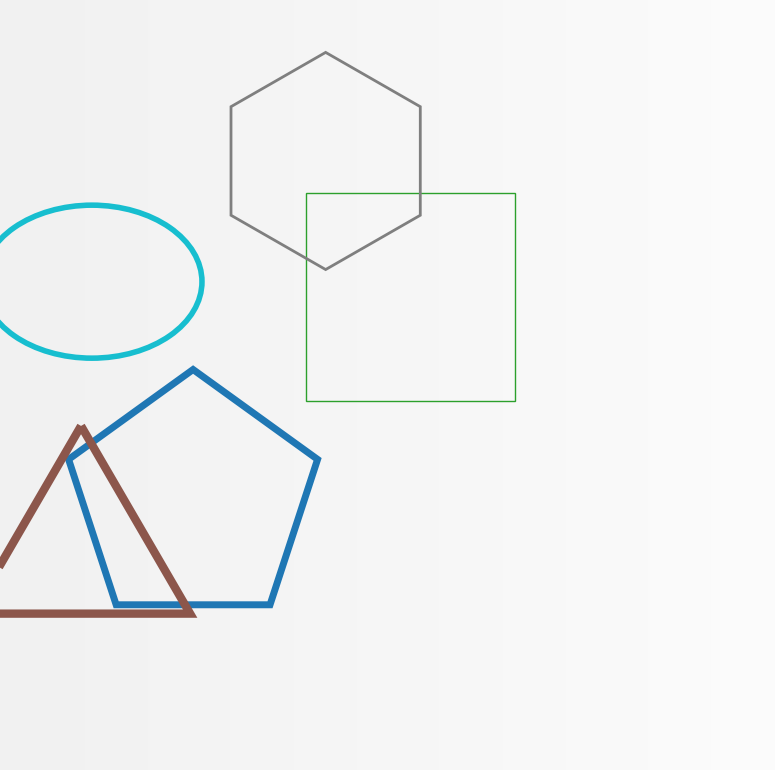[{"shape": "pentagon", "thickness": 2.5, "radius": 0.84, "center": [0.249, 0.351]}, {"shape": "square", "thickness": 0.5, "radius": 0.68, "center": [0.529, 0.614]}, {"shape": "triangle", "thickness": 3, "radius": 0.81, "center": [0.105, 0.284]}, {"shape": "hexagon", "thickness": 1, "radius": 0.71, "center": [0.42, 0.791]}, {"shape": "oval", "thickness": 2, "radius": 0.71, "center": [0.119, 0.634]}]